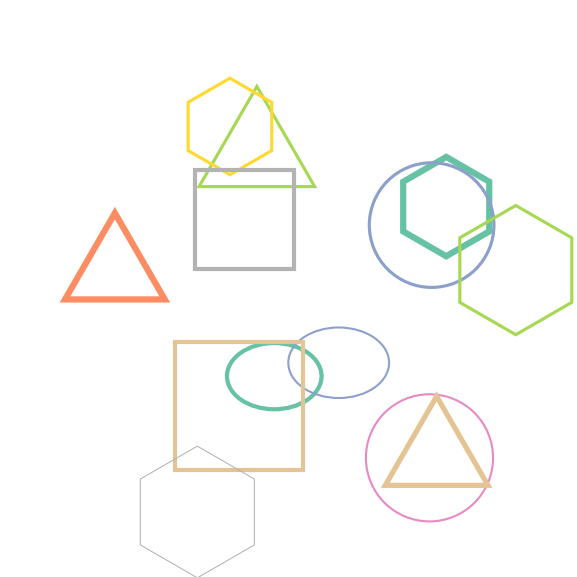[{"shape": "oval", "thickness": 2, "radius": 0.41, "center": [0.475, 0.348]}, {"shape": "hexagon", "thickness": 3, "radius": 0.43, "center": [0.773, 0.641]}, {"shape": "triangle", "thickness": 3, "radius": 0.5, "center": [0.199, 0.53]}, {"shape": "circle", "thickness": 1.5, "radius": 0.54, "center": [0.747, 0.609]}, {"shape": "oval", "thickness": 1, "radius": 0.44, "center": [0.586, 0.371]}, {"shape": "circle", "thickness": 1, "radius": 0.55, "center": [0.744, 0.206]}, {"shape": "triangle", "thickness": 1.5, "radius": 0.58, "center": [0.445, 0.734]}, {"shape": "hexagon", "thickness": 1.5, "radius": 0.56, "center": [0.893, 0.531]}, {"shape": "hexagon", "thickness": 1.5, "radius": 0.42, "center": [0.398, 0.78]}, {"shape": "square", "thickness": 2, "radius": 0.55, "center": [0.415, 0.297]}, {"shape": "triangle", "thickness": 2.5, "radius": 0.51, "center": [0.756, 0.21]}, {"shape": "square", "thickness": 2, "radius": 0.43, "center": [0.424, 0.62]}, {"shape": "hexagon", "thickness": 0.5, "radius": 0.57, "center": [0.342, 0.113]}]